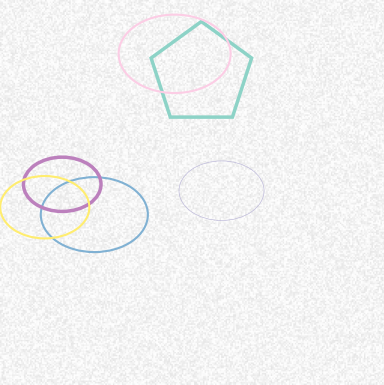[{"shape": "pentagon", "thickness": 2.5, "radius": 0.69, "center": [0.523, 0.807]}, {"shape": "oval", "thickness": 0.5, "radius": 0.55, "center": [0.575, 0.505]}, {"shape": "oval", "thickness": 1.5, "radius": 0.7, "center": [0.245, 0.443]}, {"shape": "oval", "thickness": 1.5, "radius": 0.73, "center": [0.454, 0.86]}, {"shape": "oval", "thickness": 2.5, "radius": 0.5, "center": [0.162, 0.521]}, {"shape": "oval", "thickness": 1.5, "radius": 0.58, "center": [0.116, 0.462]}]